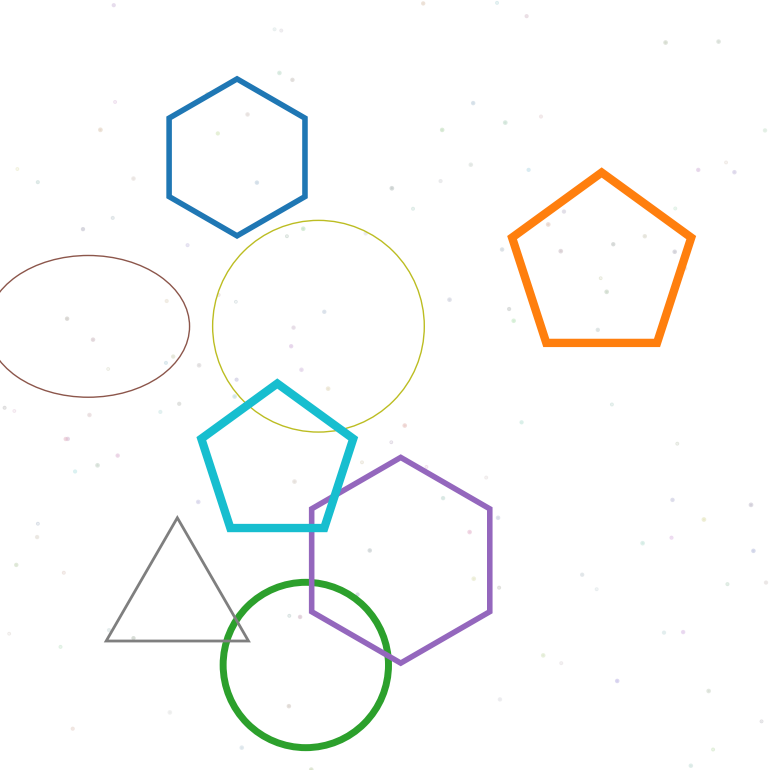[{"shape": "hexagon", "thickness": 2, "radius": 0.51, "center": [0.308, 0.796]}, {"shape": "pentagon", "thickness": 3, "radius": 0.61, "center": [0.781, 0.654]}, {"shape": "circle", "thickness": 2.5, "radius": 0.54, "center": [0.397, 0.136]}, {"shape": "hexagon", "thickness": 2, "radius": 0.67, "center": [0.52, 0.272]}, {"shape": "oval", "thickness": 0.5, "radius": 0.66, "center": [0.115, 0.576]}, {"shape": "triangle", "thickness": 1, "radius": 0.53, "center": [0.23, 0.221]}, {"shape": "circle", "thickness": 0.5, "radius": 0.69, "center": [0.414, 0.576]}, {"shape": "pentagon", "thickness": 3, "radius": 0.52, "center": [0.36, 0.398]}]